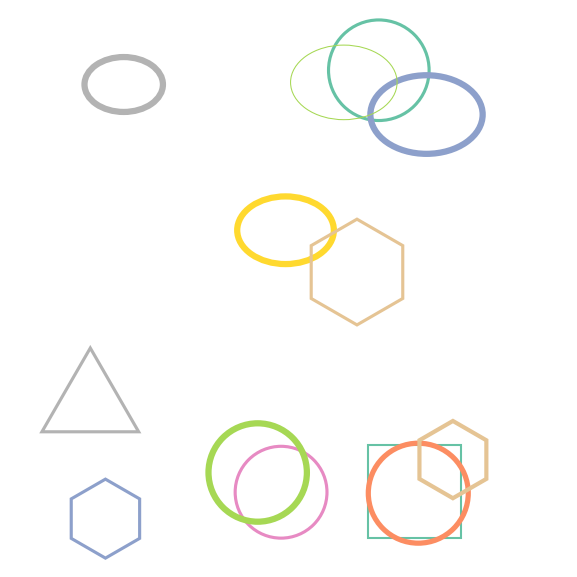[{"shape": "square", "thickness": 1, "radius": 0.4, "center": [0.717, 0.148]}, {"shape": "circle", "thickness": 1.5, "radius": 0.44, "center": [0.656, 0.878]}, {"shape": "circle", "thickness": 2.5, "radius": 0.43, "center": [0.724, 0.145]}, {"shape": "hexagon", "thickness": 1.5, "radius": 0.34, "center": [0.183, 0.101]}, {"shape": "oval", "thickness": 3, "radius": 0.49, "center": [0.739, 0.801]}, {"shape": "circle", "thickness": 1.5, "radius": 0.4, "center": [0.487, 0.147]}, {"shape": "oval", "thickness": 0.5, "radius": 0.46, "center": [0.595, 0.856]}, {"shape": "circle", "thickness": 3, "radius": 0.43, "center": [0.446, 0.181]}, {"shape": "oval", "thickness": 3, "radius": 0.42, "center": [0.494, 0.6]}, {"shape": "hexagon", "thickness": 1.5, "radius": 0.46, "center": [0.618, 0.528]}, {"shape": "hexagon", "thickness": 2, "radius": 0.33, "center": [0.784, 0.203]}, {"shape": "oval", "thickness": 3, "radius": 0.34, "center": [0.214, 0.853]}, {"shape": "triangle", "thickness": 1.5, "radius": 0.48, "center": [0.156, 0.3]}]